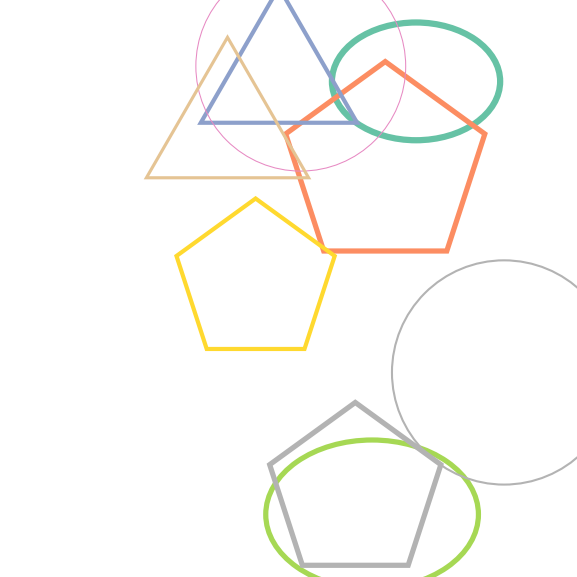[{"shape": "oval", "thickness": 3, "radius": 0.73, "center": [0.72, 0.858]}, {"shape": "pentagon", "thickness": 2.5, "radius": 0.91, "center": [0.667, 0.711]}, {"shape": "triangle", "thickness": 2, "radius": 0.78, "center": [0.483, 0.865]}, {"shape": "circle", "thickness": 0.5, "radius": 0.91, "center": [0.521, 0.885]}, {"shape": "oval", "thickness": 2.5, "radius": 0.92, "center": [0.644, 0.108]}, {"shape": "pentagon", "thickness": 2, "radius": 0.72, "center": [0.443, 0.511]}, {"shape": "triangle", "thickness": 1.5, "radius": 0.81, "center": [0.394, 0.772]}, {"shape": "pentagon", "thickness": 2.5, "radius": 0.78, "center": [0.615, 0.146]}, {"shape": "circle", "thickness": 1, "radius": 0.97, "center": [0.873, 0.354]}]